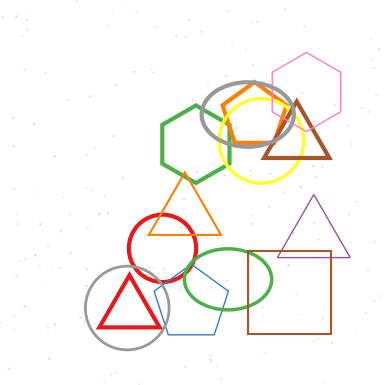[{"shape": "circle", "thickness": 3, "radius": 0.44, "center": [0.422, 0.355]}, {"shape": "triangle", "thickness": 3, "radius": 0.45, "center": [0.336, 0.195]}, {"shape": "pentagon", "thickness": 1, "radius": 0.51, "center": [0.497, 0.212]}, {"shape": "oval", "thickness": 2.5, "radius": 0.57, "center": [0.592, 0.274]}, {"shape": "hexagon", "thickness": 3, "radius": 0.5, "center": [0.509, 0.625]}, {"shape": "triangle", "thickness": 1, "radius": 0.55, "center": [0.815, 0.386]}, {"shape": "triangle", "thickness": 1.5, "radius": 0.54, "center": [0.48, 0.444]}, {"shape": "pentagon", "thickness": 3, "radius": 0.44, "center": [0.661, 0.7]}, {"shape": "circle", "thickness": 2.5, "radius": 0.55, "center": [0.679, 0.634]}, {"shape": "square", "thickness": 1.5, "radius": 0.54, "center": [0.752, 0.24]}, {"shape": "triangle", "thickness": 3, "radius": 0.49, "center": [0.771, 0.639]}, {"shape": "hexagon", "thickness": 1, "radius": 0.51, "center": [0.796, 0.761]}, {"shape": "circle", "thickness": 2, "radius": 0.54, "center": [0.331, 0.2]}, {"shape": "oval", "thickness": 3, "radius": 0.6, "center": [0.643, 0.703]}]